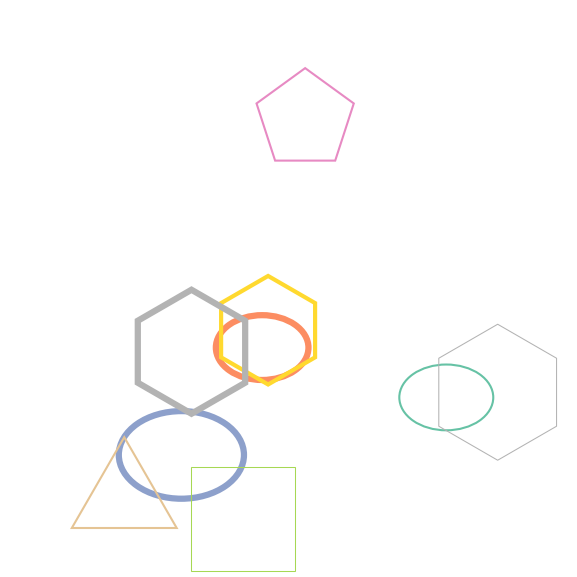[{"shape": "oval", "thickness": 1, "radius": 0.41, "center": [0.773, 0.311]}, {"shape": "oval", "thickness": 3, "radius": 0.4, "center": [0.454, 0.397]}, {"shape": "oval", "thickness": 3, "radius": 0.54, "center": [0.314, 0.211]}, {"shape": "pentagon", "thickness": 1, "radius": 0.44, "center": [0.528, 0.793]}, {"shape": "square", "thickness": 0.5, "radius": 0.45, "center": [0.421, 0.101]}, {"shape": "hexagon", "thickness": 2, "radius": 0.47, "center": [0.464, 0.427]}, {"shape": "triangle", "thickness": 1, "radius": 0.52, "center": [0.215, 0.137]}, {"shape": "hexagon", "thickness": 3, "radius": 0.54, "center": [0.332, 0.39]}, {"shape": "hexagon", "thickness": 0.5, "radius": 0.59, "center": [0.862, 0.32]}]